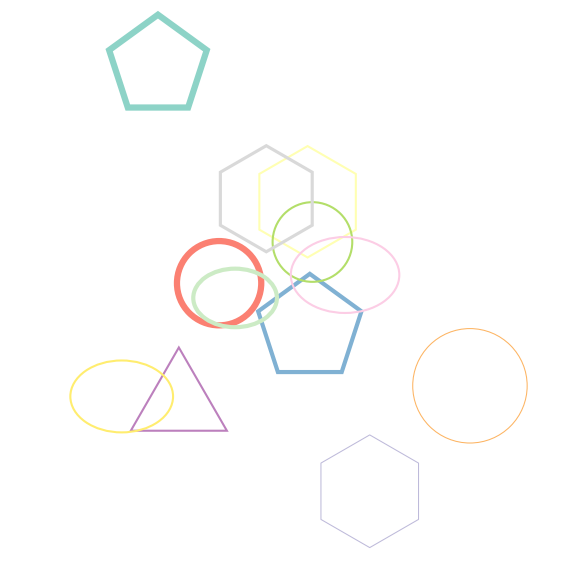[{"shape": "pentagon", "thickness": 3, "radius": 0.44, "center": [0.274, 0.885]}, {"shape": "hexagon", "thickness": 1, "radius": 0.48, "center": [0.533, 0.65]}, {"shape": "hexagon", "thickness": 0.5, "radius": 0.49, "center": [0.64, 0.148]}, {"shape": "circle", "thickness": 3, "radius": 0.36, "center": [0.379, 0.509]}, {"shape": "pentagon", "thickness": 2, "radius": 0.47, "center": [0.536, 0.431]}, {"shape": "circle", "thickness": 0.5, "radius": 0.5, "center": [0.814, 0.331]}, {"shape": "circle", "thickness": 1, "radius": 0.34, "center": [0.541, 0.58]}, {"shape": "oval", "thickness": 1, "radius": 0.47, "center": [0.597, 0.523]}, {"shape": "hexagon", "thickness": 1.5, "radius": 0.46, "center": [0.461, 0.655]}, {"shape": "triangle", "thickness": 1, "radius": 0.48, "center": [0.31, 0.301]}, {"shape": "oval", "thickness": 2, "radius": 0.36, "center": [0.407, 0.483]}, {"shape": "oval", "thickness": 1, "radius": 0.44, "center": [0.211, 0.313]}]